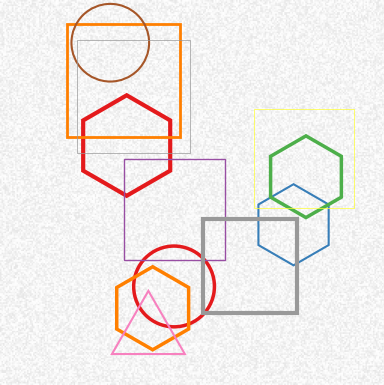[{"shape": "circle", "thickness": 2.5, "radius": 0.52, "center": [0.452, 0.256]}, {"shape": "hexagon", "thickness": 3, "radius": 0.65, "center": [0.329, 0.622]}, {"shape": "hexagon", "thickness": 1.5, "radius": 0.53, "center": [0.762, 0.416]}, {"shape": "hexagon", "thickness": 2.5, "radius": 0.53, "center": [0.795, 0.541]}, {"shape": "square", "thickness": 1, "radius": 0.65, "center": [0.454, 0.456]}, {"shape": "square", "thickness": 2, "radius": 0.73, "center": [0.321, 0.791]}, {"shape": "hexagon", "thickness": 2.5, "radius": 0.54, "center": [0.397, 0.199]}, {"shape": "square", "thickness": 0.5, "radius": 0.64, "center": [0.79, 0.588]}, {"shape": "circle", "thickness": 1.5, "radius": 0.5, "center": [0.286, 0.889]}, {"shape": "triangle", "thickness": 1.5, "radius": 0.55, "center": [0.385, 0.135]}, {"shape": "square", "thickness": 0.5, "radius": 0.74, "center": [0.346, 0.748]}, {"shape": "square", "thickness": 3, "radius": 0.61, "center": [0.648, 0.309]}]